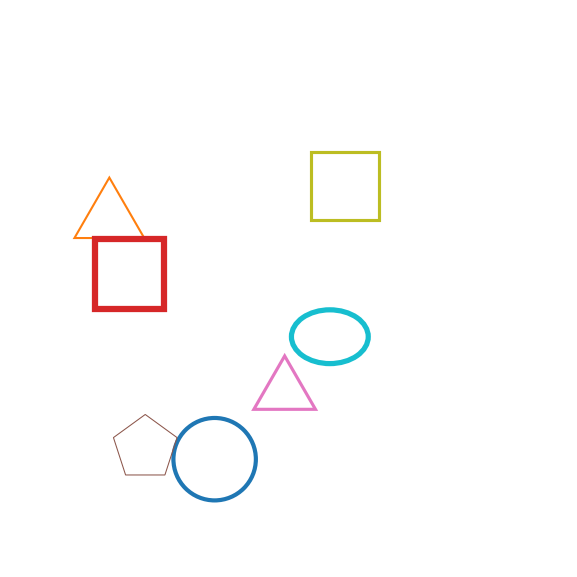[{"shape": "circle", "thickness": 2, "radius": 0.36, "center": [0.372, 0.204]}, {"shape": "triangle", "thickness": 1, "radius": 0.35, "center": [0.189, 0.622]}, {"shape": "square", "thickness": 3, "radius": 0.3, "center": [0.225, 0.525]}, {"shape": "pentagon", "thickness": 0.5, "radius": 0.29, "center": [0.252, 0.224]}, {"shape": "triangle", "thickness": 1.5, "radius": 0.31, "center": [0.493, 0.321]}, {"shape": "square", "thickness": 1.5, "radius": 0.29, "center": [0.597, 0.677]}, {"shape": "oval", "thickness": 2.5, "radius": 0.33, "center": [0.571, 0.416]}]